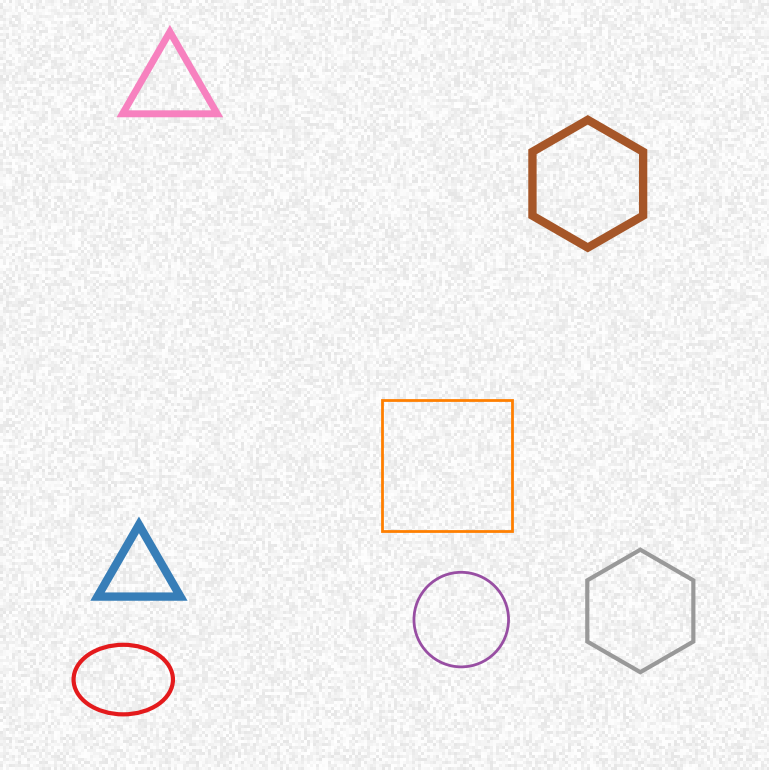[{"shape": "oval", "thickness": 1.5, "radius": 0.32, "center": [0.16, 0.117]}, {"shape": "triangle", "thickness": 3, "radius": 0.31, "center": [0.18, 0.256]}, {"shape": "circle", "thickness": 1, "radius": 0.31, "center": [0.599, 0.195]}, {"shape": "square", "thickness": 1, "radius": 0.42, "center": [0.581, 0.395]}, {"shape": "hexagon", "thickness": 3, "radius": 0.41, "center": [0.763, 0.761]}, {"shape": "triangle", "thickness": 2.5, "radius": 0.35, "center": [0.221, 0.888]}, {"shape": "hexagon", "thickness": 1.5, "radius": 0.4, "center": [0.832, 0.207]}]